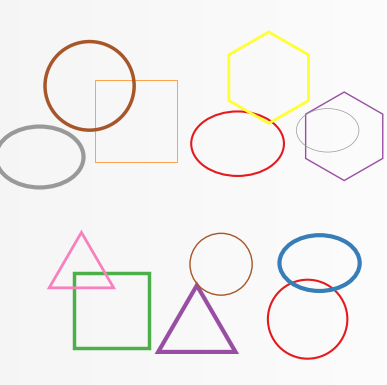[{"shape": "circle", "thickness": 1.5, "radius": 0.51, "center": [0.794, 0.171]}, {"shape": "oval", "thickness": 1.5, "radius": 0.6, "center": [0.613, 0.627]}, {"shape": "oval", "thickness": 3, "radius": 0.52, "center": [0.825, 0.317]}, {"shape": "square", "thickness": 2.5, "radius": 0.48, "center": [0.288, 0.194]}, {"shape": "hexagon", "thickness": 1, "radius": 0.57, "center": [0.888, 0.646]}, {"shape": "triangle", "thickness": 3, "radius": 0.58, "center": [0.508, 0.144]}, {"shape": "square", "thickness": 0.5, "radius": 0.53, "center": [0.351, 0.685]}, {"shape": "hexagon", "thickness": 2, "radius": 0.59, "center": [0.693, 0.798]}, {"shape": "circle", "thickness": 2.5, "radius": 0.58, "center": [0.231, 0.777]}, {"shape": "circle", "thickness": 1, "radius": 0.4, "center": [0.57, 0.314]}, {"shape": "triangle", "thickness": 2, "radius": 0.48, "center": [0.21, 0.3]}, {"shape": "oval", "thickness": 0.5, "radius": 0.4, "center": [0.846, 0.662]}, {"shape": "oval", "thickness": 3, "radius": 0.57, "center": [0.103, 0.592]}]